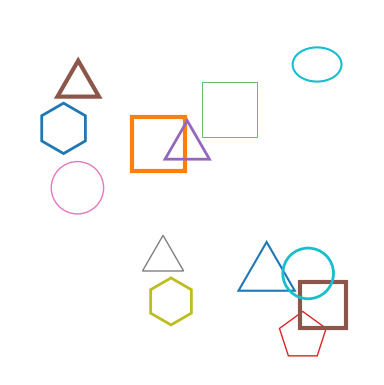[{"shape": "hexagon", "thickness": 2, "radius": 0.33, "center": [0.165, 0.667]}, {"shape": "triangle", "thickness": 1.5, "radius": 0.42, "center": [0.693, 0.287]}, {"shape": "square", "thickness": 3, "radius": 0.35, "center": [0.412, 0.626]}, {"shape": "square", "thickness": 0.5, "radius": 0.36, "center": [0.597, 0.716]}, {"shape": "pentagon", "thickness": 1, "radius": 0.32, "center": [0.786, 0.127]}, {"shape": "triangle", "thickness": 2, "radius": 0.33, "center": [0.486, 0.62]}, {"shape": "square", "thickness": 3, "radius": 0.3, "center": [0.84, 0.208]}, {"shape": "triangle", "thickness": 3, "radius": 0.31, "center": [0.203, 0.78]}, {"shape": "circle", "thickness": 1, "radius": 0.34, "center": [0.201, 0.512]}, {"shape": "triangle", "thickness": 1, "radius": 0.31, "center": [0.423, 0.327]}, {"shape": "hexagon", "thickness": 2, "radius": 0.31, "center": [0.444, 0.217]}, {"shape": "oval", "thickness": 1.5, "radius": 0.32, "center": [0.824, 0.833]}, {"shape": "circle", "thickness": 2, "radius": 0.33, "center": [0.8, 0.29]}]